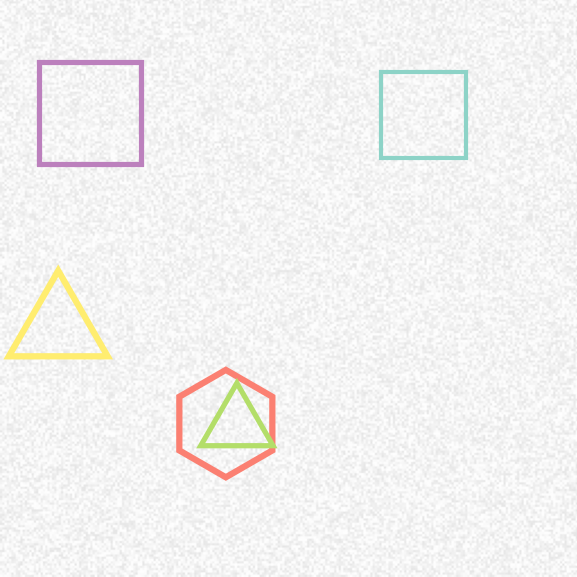[{"shape": "square", "thickness": 2, "radius": 0.37, "center": [0.733, 0.8]}, {"shape": "hexagon", "thickness": 3, "radius": 0.46, "center": [0.391, 0.266]}, {"shape": "triangle", "thickness": 2.5, "radius": 0.36, "center": [0.41, 0.264]}, {"shape": "square", "thickness": 2.5, "radius": 0.44, "center": [0.156, 0.804]}, {"shape": "triangle", "thickness": 3, "radius": 0.49, "center": [0.101, 0.432]}]